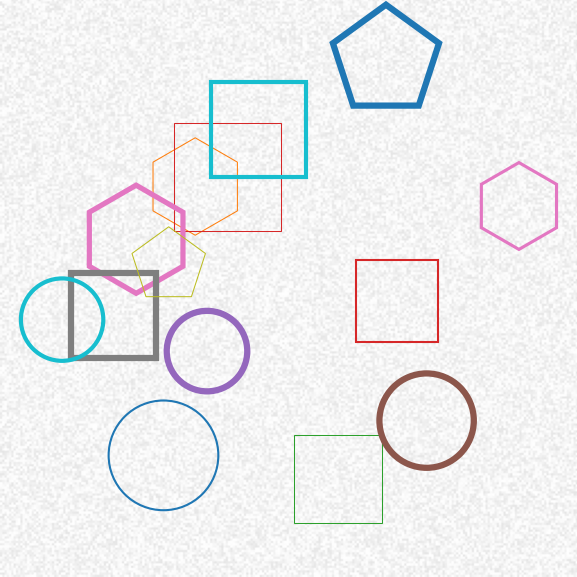[{"shape": "circle", "thickness": 1, "radius": 0.47, "center": [0.283, 0.211]}, {"shape": "pentagon", "thickness": 3, "radius": 0.48, "center": [0.668, 0.894]}, {"shape": "hexagon", "thickness": 0.5, "radius": 0.42, "center": [0.338, 0.676]}, {"shape": "square", "thickness": 0.5, "radius": 0.38, "center": [0.585, 0.17]}, {"shape": "square", "thickness": 1, "radius": 0.35, "center": [0.688, 0.478]}, {"shape": "square", "thickness": 0.5, "radius": 0.46, "center": [0.394, 0.693]}, {"shape": "circle", "thickness": 3, "radius": 0.35, "center": [0.358, 0.391]}, {"shape": "circle", "thickness": 3, "radius": 0.41, "center": [0.739, 0.271]}, {"shape": "hexagon", "thickness": 1.5, "radius": 0.38, "center": [0.899, 0.642]}, {"shape": "hexagon", "thickness": 2.5, "radius": 0.47, "center": [0.236, 0.585]}, {"shape": "square", "thickness": 3, "radius": 0.37, "center": [0.196, 0.453]}, {"shape": "pentagon", "thickness": 0.5, "radius": 0.33, "center": [0.292, 0.54]}, {"shape": "circle", "thickness": 2, "radius": 0.36, "center": [0.108, 0.446]}, {"shape": "square", "thickness": 2, "radius": 0.41, "center": [0.448, 0.775]}]